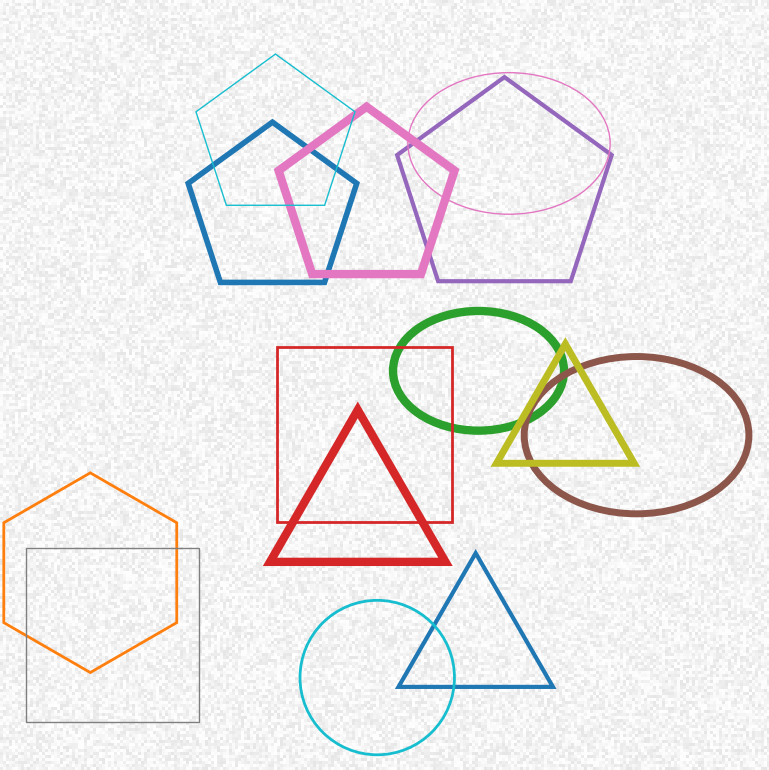[{"shape": "triangle", "thickness": 1.5, "radius": 0.58, "center": [0.618, 0.166]}, {"shape": "pentagon", "thickness": 2, "radius": 0.58, "center": [0.354, 0.726]}, {"shape": "hexagon", "thickness": 1, "radius": 0.65, "center": [0.117, 0.256]}, {"shape": "oval", "thickness": 3, "radius": 0.56, "center": [0.621, 0.518]}, {"shape": "triangle", "thickness": 3, "radius": 0.66, "center": [0.465, 0.336]}, {"shape": "square", "thickness": 1, "radius": 0.57, "center": [0.473, 0.435]}, {"shape": "pentagon", "thickness": 1.5, "radius": 0.73, "center": [0.655, 0.753]}, {"shape": "oval", "thickness": 2.5, "radius": 0.73, "center": [0.827, 0.435]}, {"shape": "pentagon", "thickness": 3, "radius": 0.6, "center": [0.476, 0.741]}, {"shape": "oval", "thickness": 0.5, "radius": 0.66, "center": [0.661, 0.814]}, {"shape": "square", "thickness": 0.5, "radius": 0.56, "center": [0.146, 0.175]}, {"shape": "triangle", "thickness": 2.5, "radius": 0.52, "center": [0.734, 0.45]}, {"shape": "circle", "thickness": 1, "radius": 0.5, "center": [0.49, 0.12]}, {"shape": "pentagon", "thickness": 0.5, "radius": 0.54, "center": [0.358, 0.821]}]